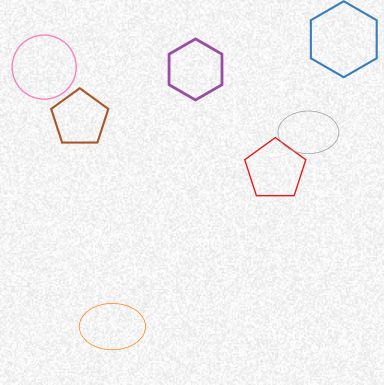[{"shape": "pentagon", "thickness": 1, "radius": 0.42, "center": [0.715, 0.559]}, {"shape": "hexagon", "thickness": 1.5, "radius": 0.49, "center": [0.893, 0.898]}, {"shape": "hexagon", "thickness": 2, "radius": 0.4, "center": [0.508, 0.82]}, {"shape": "oval", "thickness": 0.5, "radius": 0.43, "center": [0.292, 0.152]}, {"shape": "pentagon", "thickness": 1.5, "radius": 0.39, "center": [0.207, 0.693]}, {"shape": "circle", "thickness": 1, "radius": 0.42, "center": [0.115, 0.826]}, {"shape": "oval", "thickness": 0.5, "radius": 0.4, "center": [0.801, 0.656]}]